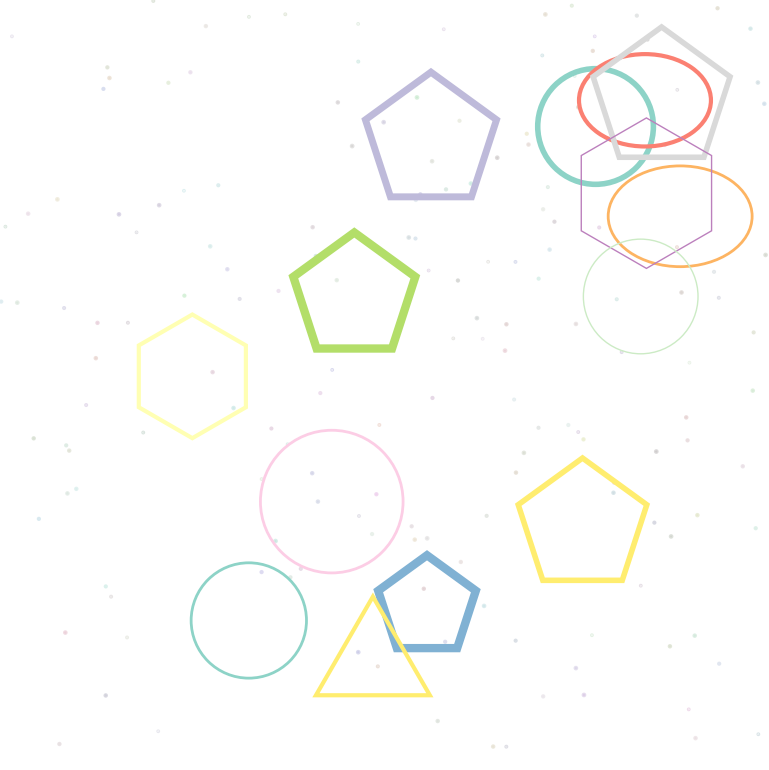[{"shape": "circle", "thickness": 1, "radius": 0.37, "center": [0.323, 0.194]}, {"shape": "circle", "thickness": 2, "radius": 0.38, "center": [0.773, 0.836]}, {"shape": "hexagon", "thickness": 1.5, "radius": 0.4, "center": [0.25, 0.511]}, {"shape": "pentagon", "thickness": 2.5, "radius": 0.45, "center": [0.56, 0.817]}, {"shape": "oval", "thickness": 1.5, "radius": 0.43, "center": [0.838, 0.87]}, {"shape": "pentagon", "thickness": 3, "radius": 0.33, "center": [0.555, 0.212]}, {"shape": "oval", "thickness": 1, "radius": 0.47, "center": [0.883, 0.719]}, {"shape": "pentagon", "thickness": 3, "radius": 0.42, "center": [0.46, 0.615]}, {"shape": "circle", "thickness": 1, "radius": 0.46, "center": [0.431, 0.349]}, {"shape": "pentagon", "thickness": 2, "radius": 0.47, "center": [0.859, 0.871]}, {"shape": "hexagon", "thickness": 0.5, "radius": 0.49, "center": [0.84, 0.749]}, {"shape": "circle", "thickness": 0.5, "radius": 0.37, "center": [0.832, 0.615]}, {"shape": "pentagon", "thickness": 2, "radius": 0.44, "center": [0.757, 0.317]}, {"shape": "triangle", "thickness": 1.5, "radius": 0.43, "center": [0.484, 0.14]}]